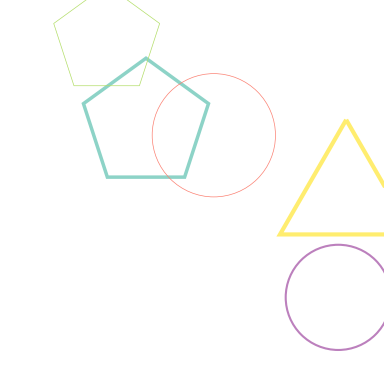[{"shape": "pentagon", "thickness": 2.5, "radius": 0.85, "center": [0.379, 0.678]}, {"shape": "circle", "thickness": 0.5, "radius": 0.8, "center": [0.555, 0.649]}, {"shape": "pentagon", "thickness": 0.5, "radius": 0.72, "center": [0.277, 0.894]}, {"shape": "circle", "thickness": 1.5, "radius": 0.68, "center": [0.879, 0.228]}, {"shape": "triangle", "thickness": 3, "radius": 0.99, "center": [0.899, 0.49]}]